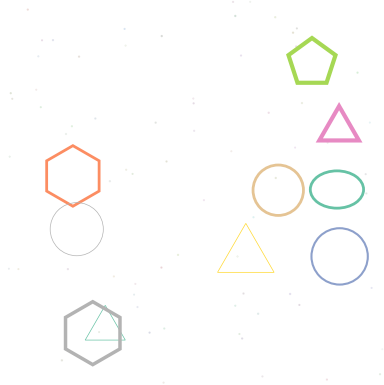[{"shape": "triangle", "thickness": 0.5, "radius": 0.3, "center": [0.273, 0.147]}, {"shape": "oval", "thickness": 2, "radius": 0.35, "center": [0.875, 0.508]}, {"shape": "hexagon", "thickness": 2, "radius": 0.39, "center": [0.189, 0.543]}, {"shape": "circle", "thickness": 1.5, "radius": 0.37, "center": [0.882, 0.334]}, {"shape": "triangle", "thickness": 3, "radius": 0.3, "center": [0.881, 0.665]}, {"shape": "pentagon", "thickness": 3, "radius": 0.32, "center": [0.81, 0.837]}, {"shape": "triangle", "thickness": 0.5, "radius": 0.42, "center": [0.638, 0.335]}, {"shape": "circle", "thickness": 2, "radius": 0.33, "center": [0.723, 0.506]}, {"shape": "hexagon", "thickness": 2.5, "radius": 0.41, "center": [0.241, 0.135]}, {"shape": "circle", "thickness": 0.5, "radius": 0.35, "center": [0.199, 0.405]}]